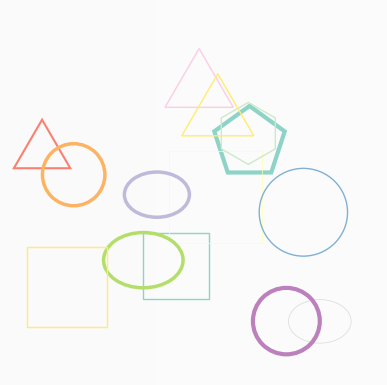[{"shape": "square", "thickness": 1, "radius": 0.43, "center": [0.454, 0.31]}, {"shape": "pentagon", "thickness": 3, "radius": 0.48, "center": [0.644, 0.629]}, {"shape": "square", "thickness": 0.5, "radius": 0.6, "center": [0.556, 0.488]}, {"shape": "oval", "thickness": 2.5, "radius": 0.42, "center": [0.405, 0.494]}, {"shape": "triangle", "thickness": 1.5, "radius": 0.42, "center": [0.109, 0.605]}, {"shape": "circle", "thickness": 1, "radius": 0.57, "center": [0.783, 0.449]}, {"shape": "circle", "thickness": 2.5, "radius": 0.4, "center": [0.19, 0.546]}, {"shape": "oval", "thickness": 2.5, "radius": 0.51, "center": [0.37, 0.324]}, {"shape": "triangle", "thickness": 1, "radius": 0.51, "center": [0.514, 0.772]}, {"shape": "oval", "thickness": 0.5, "radius": 0.4, "center": [0.825, 0.165]}, {"shape": "circle", "thickness": 3, "radius": 0.43, "center": [0.739, 0.166]}, {"shape": "hexagon", "thickness": 1, "radius": 0.4, "center": [0.641, 0.653]}, {"shape": "square", "thickness": 1, "radius": 0.51, "center": [0.174, 0.255]}, {"shape": "triangle", "thickness": 1, "radius": 0.54, "center": [0.562, 0.701]}]